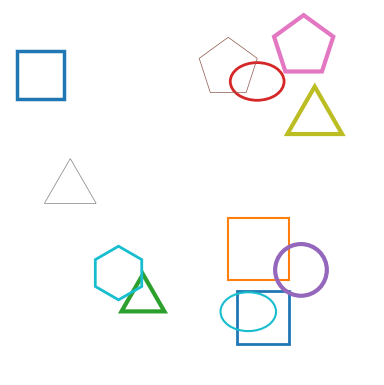[{"shape": "square", "thickness": 2, "radius": 0.34, "center": [0.683, 0.175]}, {"shape": "square", "thickness": 2.5, "radius": 0.31, "center": [0.106, 0.805]}, {"shape": "square", "thickness": 1.5, "radius": 0.4, "center": [0.672, 0.354]}, {"shape": "triangle", "thickness": 3, "radius": 0.32, "center": [0.371, 0.223]}, {"shape": "oval", "thickness": 2, "radius": 0.35, "center": [0.668, 0.788]}, {"shape": "circle", "thickness": 3, "radius": 0.34, "center": [0.782, 0.299]}, {"shape": "pentagon", "thickness": 0.5, "radius": 0.4, "center": [0.593, 0.824]}, {"shape": "pentagon", "thickness": 3, "radius": 0.4, "center": [0.789, 0.88]}, {"shape": "triangle", "thickness": 0.5, "radius": 0.39, "center": [0.183, 0.511]}, {"shape": "triangle", "thickness": 3, "radius": 0.41, "center": [0.817, 0.693]}, {"shape": "oval", "thickness": 1.5, "radius": 0.36, "center": [0.645, 0.19]}, {"shape": "hexagon", "thickness": 2, "radius": 0.35, "center": [0.308, 0.291]}]